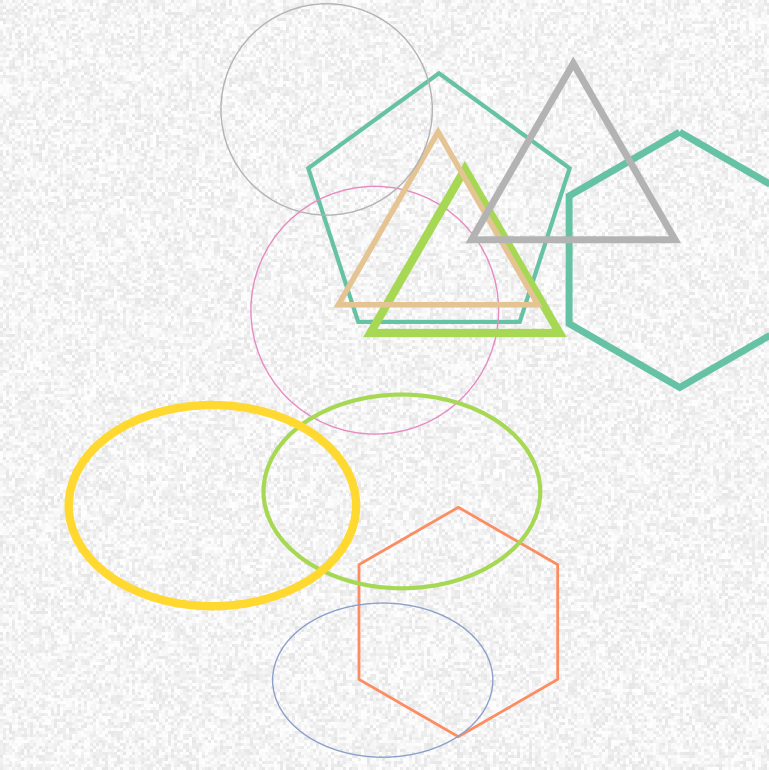[{"shape": "hexagon", "thickness": 2.5, "radius": 0.83, "center": [0.883, 0.663]}, {"shape": "pentagon", "thickness": 1.5, "radius": 0.89, "center": [0.57, 0.726]}, {"shape": "hexagon", "thickness": 1, "radius": 0.74, "center": [0.595, 0.192]}, {"shape": "oval", "thickness": 0.5, "radius": 0.72, "center": [0.497, 0.117]}, {"shape": "circle", "thickness": 0.5, "radius": 0.8, "center": [0.487, 0.597]}, {"shape": "triangle", "thickness": 3, "radius": 0.71, "center": [0.604, 0.638]}, {"shape": "oval", "thickness": 1.5, "radius": 0.9, "center": [0.522, 0.362]}, {"shape": "oval", "thickness": 3, "radius": 0.93, "center": [0.276, 0.343]}, {"shape": "triangle", "thickness": 2, "radius": 0.75, "center": [0.569, 0.679]}, {"shape": "triangle", "thickness": 2.5, "radius": 0.76, "center": [0.745, 0.765]}, {"shape": "circle", "thickness": 0.5, "radius": 0.69, "center": [0.424, 0.858]}]